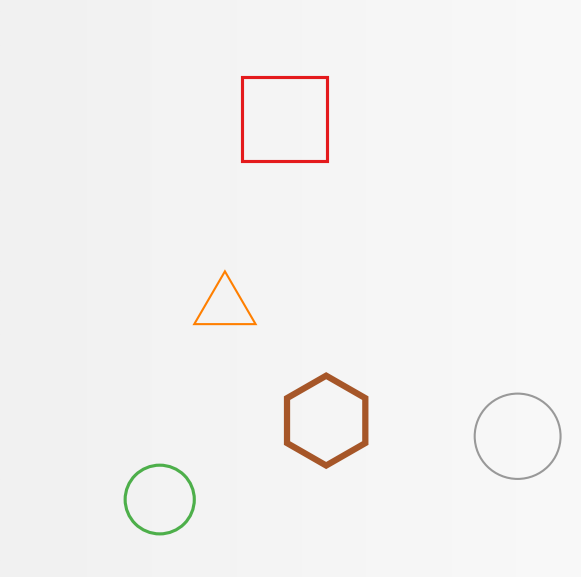[{"shape": "square", "thickness": 1.5, "radius": 0.37, "center": [0.49, 0.793]}, {"shape": "circle", "thickness": 1.5, "radius": 0.3, "center": [0.275, 0.134]}, {"shape": "triangle", "thickness": 1, "radius": 0.3, "center": [0.387, 0.468]}, {"shape": "hexagon", "thickness": 3, "radius": 0.39, "center": [0.561, 0.271]}, {"shape": "circle", "thickness": 1, "radius": 0.37, "center": [0.891, 0.244]}]